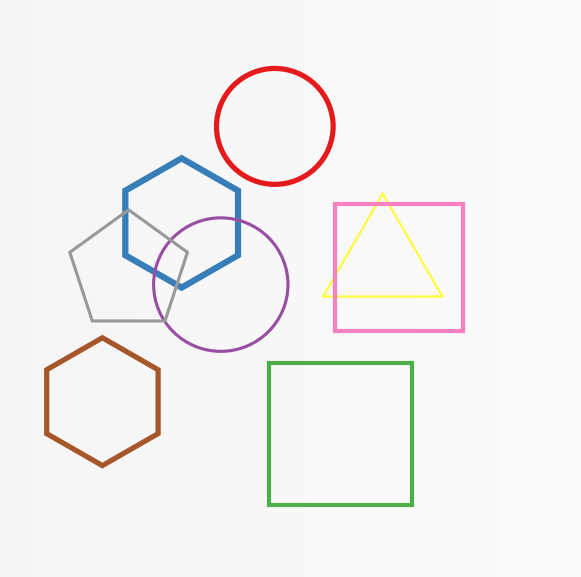[{"shape": "circle", "thickness": 2.5, "radius": 0.5, "center": [0.473, 0.78]}, {"shape": "hexagon", "thickness": 3, "radius": 0.56, "center": [0.313, 0.613]}, {"shape": "square", "thickness": 2, "radius": 0.61, "center": [0.586, 0.248]}, {"shape": "circle", "thickness": 1.5, "radius": 0.58, "center": [0.38, 0.506]}, {"shape": "triangle", "thickness": 1, "radius": 0.59, "center": [0.658, 0.545]}, {"shape": "hexagon", "thickness": 2.5, "radius": 0.55, "center": [0.176, 0.304]}, {"shape": "square", "thickness": 2, "radius": 0.55, "center": [0.687, 0.535]}, {"shape": "pentagon", "thickness": 1.5, "radius": 0.53, "center": [0.221, 0.529]}]